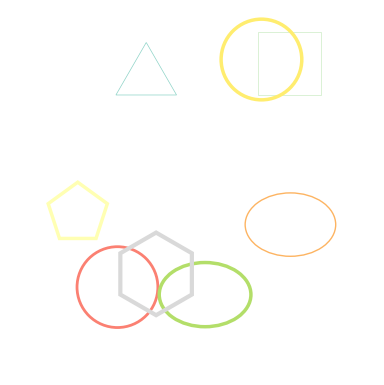[{"shape": "triangle", "thickness": 0.5, "radius": 0.45, "center": [0.38, 0.799]}, {"shape": "pentagon", "thickness": 2.5, "radius": 0.4, "center": [0.202, 0.446]}, {"shape": "circle", "thickness": 2, "radius": 0.52, "center": [0.305, 0.254]}, {"shape": "oval", "thickness": 1, "radius": 0.59, "center": [0.754, 0.417]}, {"shape": "oval", "thickness": 2.5, "radius": 0.6, "center": [0.533, 0.235]}, {"shape": "hexagon", "thickness": 3, "radius": 0.54, "center": [0.405, 0.289]}, {"shape": "square", "thickness": 0.5, "radius": 0.41, "center": [0.752, 0.835]}, {"shape": "circle", "thickness": 2.5, "radius": 0.52, "center": [0.679, 0.845]}]